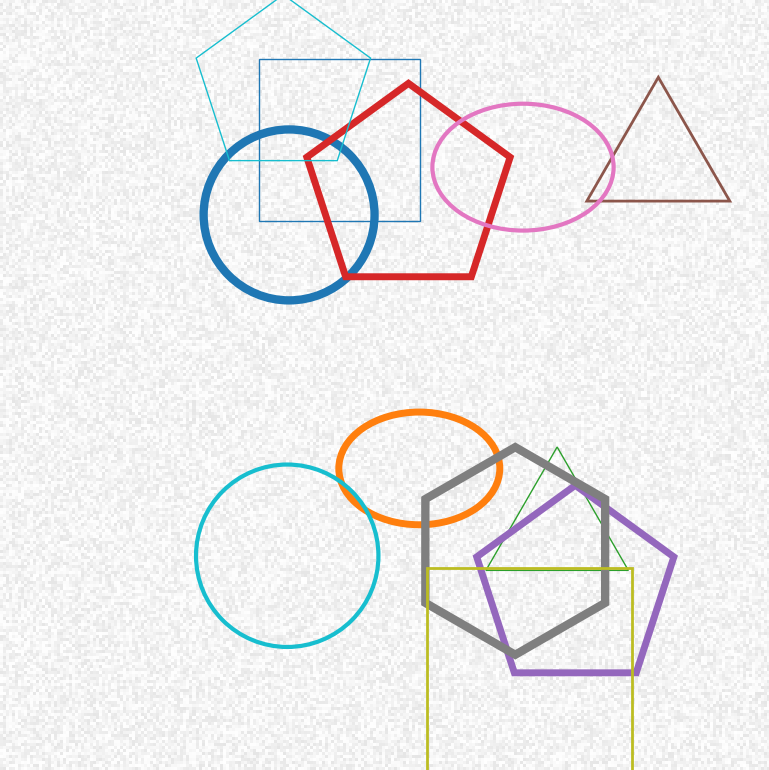[{"shape": "circle", "thickness": 3, "radius": 0.55, "center": [0.375, 0.721]}, {"shape": "square", "thickness": 0.5, "radius": 0.52, "center": [0.441, 0.818]}, {"shape": "oval", "thickness": 2.5, "radius": 0.52, "center": [0.545, 0.392]}, {"shape": "triangle", "thickness": 0.5, "radius": 0.53, "center": [0.724, 0.313]}, {"shape": "pentagon", "thickness": 2.5, "radius": 0.69, "center": [0.53, 0.753]}, {"shape": "pentagon", "thickness": 2.5, "radius": 0.67, "center": [0.747, 0.235]}, {"shape": "triangle", "thickness": 1, "radius": 0.54, "center": [0.855, 0.792]}, {"shape": "oval", "thickness": 1.5, "radius": 0.59, "center": [0.679, 0.783]}, {"shape": "hexagon", "thickness": 3, "radius": 0.67, "center": [0.669, 0.284]}, {"shape": "square", "thickness": 1, "radius": 0.67, "center": [0.687, 0.129]}, {"shape": "pentagon", "thickness": 0.5, "radius": 0.6, "center": [0.368, 0.888]}, {"shape": "circle", "thickness": 1.5, "radius": 0.59, "center": [0.373, 0.278]}]